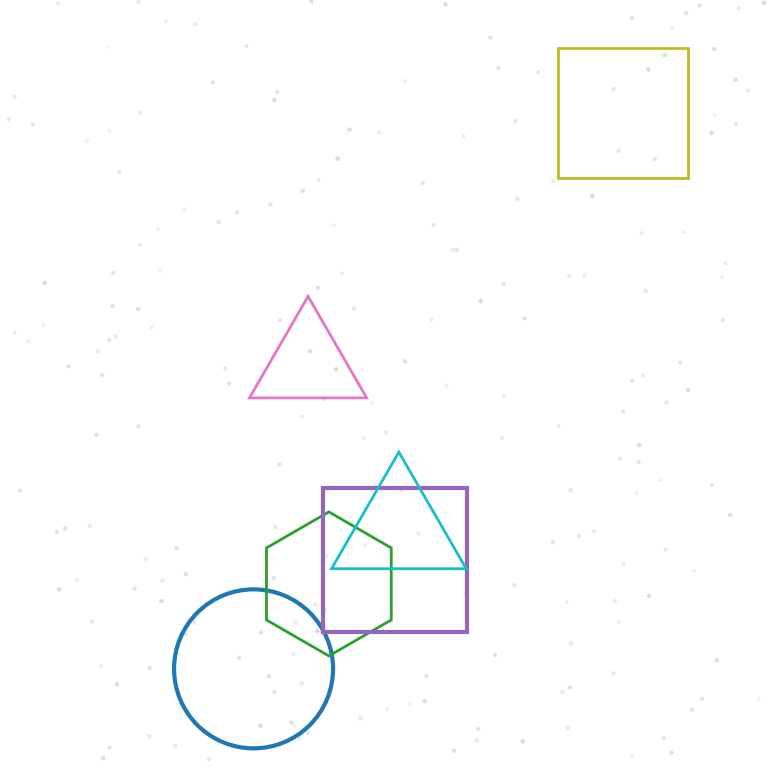[{"shape": "circle", "thickness": 1.5, "radius": 0.52, "center": [0.329, 0.131]}, {"shape": "hexagon", "thickness": 1, "radius": 0.47, "center": [0.427, 0.242]}, {"shape": "square", "thickness": 1.5, "radius": 0.47, "center": [0.513, 0.273]}, {"shape": "triangle", "thickness": 1, "radius": 0.44, "center": [0.4, 0.527]}, {"shape": "square", "thickness": 1, "radius": 0.42, "center": [0.809, 0.853]}, {"shape": "triangle", "thickness": 1, "radius": 0.5, "center": [0.518, 0.312]}]